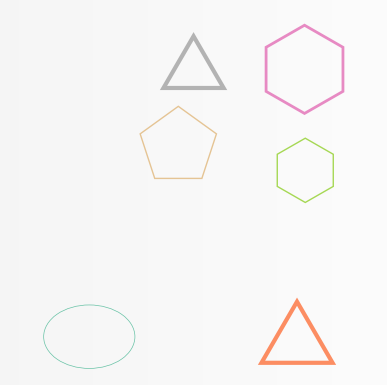[{"shape": "oval", "thickness": 0.5, "radius": 0.59, "center": [0.23, 0.126]}, {"shape": "triangle", "thickness": 3, "radius": 0.53, "center": [0.766, 0.111]}, {"shape": "hexagon", "thickness": 2, "radius": 0.57, "center": [0.786, 0.82]}, {"shape": "hexagon", "thickness": 1, "radius": 0.42, "center": [0.788, 0.558]}, {"shape": "pentagon", "thickness": 1, "radius": 0.52, "center": [0.46, 0.62]}, {"shape": "triangle", "thickness": 3, "radius": 0.45, "center": [0.499, 0.816]}]